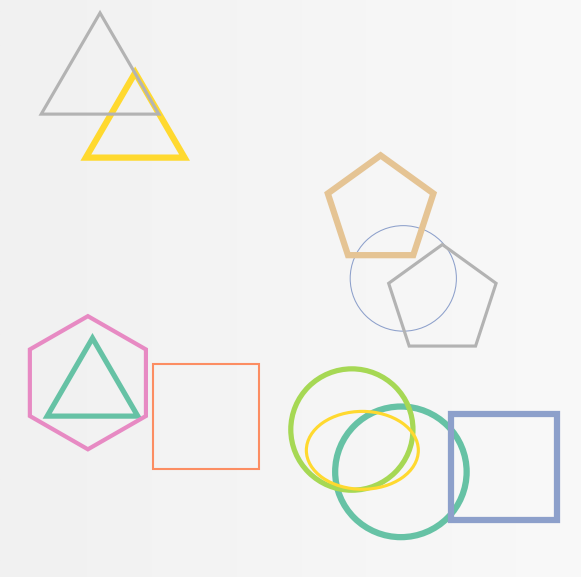[{"shape": "triangle", "thickness": 2.5, "radius": 0.45, "center": [0.159, 0.324]}, {"shape": "circle", "thickness": 3, "radius": 0.57, "center": [0.69, 0.182]}, {"shape": "square", "thickness": 1, "radius": 0.46, "center": [0.354, 0.277]}, {"shape": "circle", "thickness": 0.5, "radius": 0.46, "center": [0.694, 0.517]}, {"shape": "square", "thickness": 3, "radius": 0.46, "center": [0.867, 0.191]}, {"shape": "hexagon", "thickness": 2, "radius": 0.58, "center": [0.151, 0.336]}, {"shape": "circle", "thickness": 2.5, "radius": 0.53, "center": [0.605, 0.255]}, {"shape": "oval", "thickness": 1.5, "radius": 0.48, "center": [0.623, 0.219]}, {"shape": "triangle", "thickness": 3, "radius": 0.49, "center": [0.233, 0.775]}, {"shape": "pentagon", "thickness": 3, "radius": 0.48, "center": [0.655, 0.635]}, {"shape": "triangle", "thickness": 1.5, "radius": 0.58, "center": [0.172, 0.86]}, {"shape": "pentagon", "thickness": 1.5, "radius": 0.49, "center": [0.761, 0.479]}]